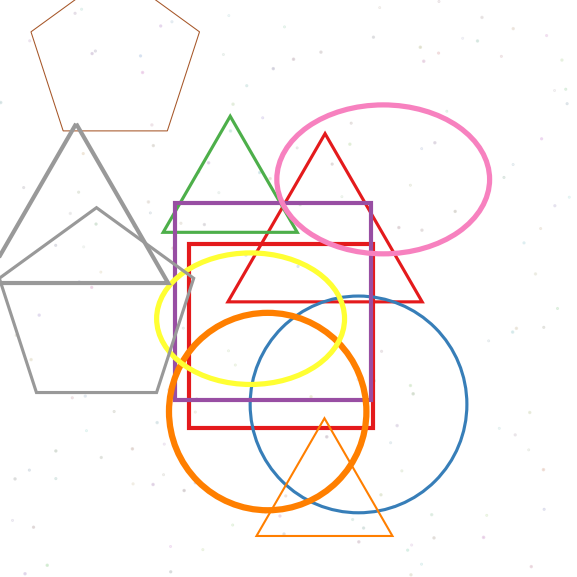[{"shape": "square", "thickness": 2, "radius": 0.8, "center": [0.487, 0.417]}, {"shape": "triangle", "thickness": 1.5, "radius": 0.97, "center": [0.563, 0.574]}, {"shape": "circle", "thickness": 1.5, "radius": 0.94, "center": [0.621, 0.299]}, {"shape": "triangle", "thickness": 1.5, "radius": 0.67, "center": [0.399, 0.664]}, {"shape": "square", "thickness": 2, "radius": 0.85, "center": [0.473, 0.477]}, {"shape": "triangle", "thickness": 1, "radius": 0.68, "center": [0.562, 0.139]}, {"shape": "circle", "thickness": 3, "radius": 0.85, "center": [0.464, 0.286]}, {"shape": "oval", "thickness": 2.5, "radius": 0.81, "center": [0.434, 0.447]}, {"shape": "pentagon", "thickness": 0.5, "radius": 0.77, "center": [0.2, 0.897]}, {"shape": "oval", "thickness": 2.5, "radius": 0.92, "center": [0.664, 0.689]}, {"shape": "triangle", "thickness": 2, "radius": 0.92, "center": [0.132, 0.601]}, {"shape": "pentagon", "thickness": 1.5, "radius": 0.88, "center": [0.167, 0.463]}]